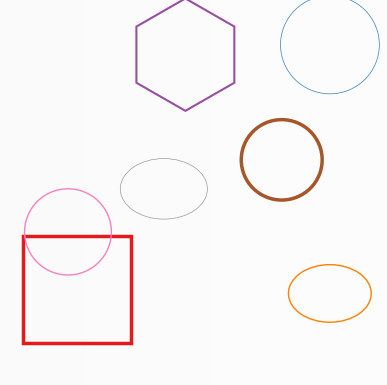[{"shape": "square", "thickness": 2.5, "radius": 0.7, "center": [0.199, 0.248]}, {"shape": "circle", "thickness": 0.5, "radius": 0.64, "center": [0.851, 0.884]}, {"shape": "hexagon", "thickness": 1.5, "radius": 0.73, "center": [0.478, 0.858]}, {"shape": "oval", "thickness": 1, "radius": 0.53, "center": [0.851, 0.238]}, {"shape": "circle", "thickness": 2.5, "radius": 0.52, "center": [0.727, 0.585]}, {"shape": "circle", "thickness": 1, "radius": 0.56, "center": [0.175, 0.398]}, {"shape": "oval", "thickness": 0.5, "radius": 0.56, "center": [0.423, 0.509]}]